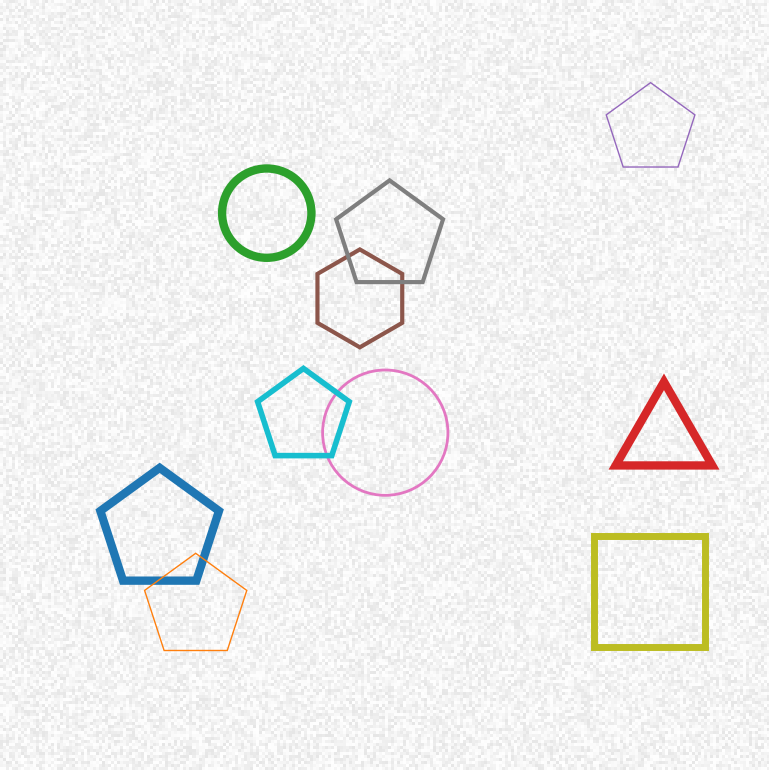[{"shape": "pentagon", "thickness": 3, "radius": 0.4, "center": [0.207, 0.311]}, {"shape": "pentagon", "thickness": 0.5, "radius": 0.35, "center": [0.254, 0.212]}, {"shape": "circle", "thickness": 3, "radius": 0.29, "center": [0.346, 0.723]}, {"shape": "triangle", "thickness": 3, "radius": 0.36, "center": [0.862, 0.432]}, {"shape": "pentagon", "thickness": 0.5, "radius": 0.3, "center": [0.845, 0.832]}, {"shape": "hexagon", "thickness": 1.5, "radius": 0.32, "center": [0.467, 0.613]}, {"shape": "circle", "thickness": 1, "radius": 0.41, "center": [0.5, 0.438]}, {"shape": "pentagon", "thickness": 1.5, "radius": 0.37, "center": [0.506, 0.693]}, {"shape": "square", "thickness": 2.5, "radius": 0.36, "center": [0.843, 0.232]}, {"shape": "pentagon", "thickness": 2, "radius": 0.31, "center": [0.394, 0.459]}]